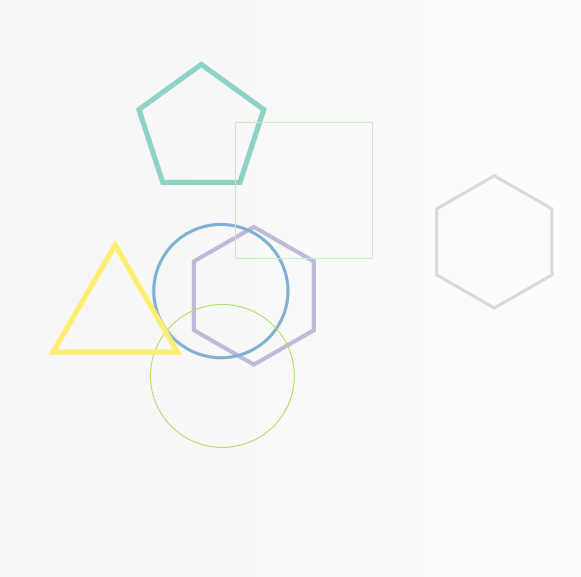[{"shape": "pentagon", "thickness": 2.5, "radius": 0.56, "center": [0.346, 0.775]}, {"shape": "hexagon", "thickness": 2, "radius": 0.6, "center": [0.437, 0.487]}, {"shape": "circle", "thickness": 1.5, "radius": 0.58, "center": [0.38, 0.495]}, {"shape": "circle", "thickness": 0.5, "radius": 0.62, "center": [0.383, 0.348]}, {"shape": "hexagon", "thickness": 1.5, "radius": 0.57, "center": [0.85, 0.58]}, {"shape": "square", "thickness": 0.5, "radius": 0.59, "center": [0.522, 0.67]}, {"shape": "triangle", "thickness": 2.5, "radius": 0.62, "center": [0.198, 0.451]}]